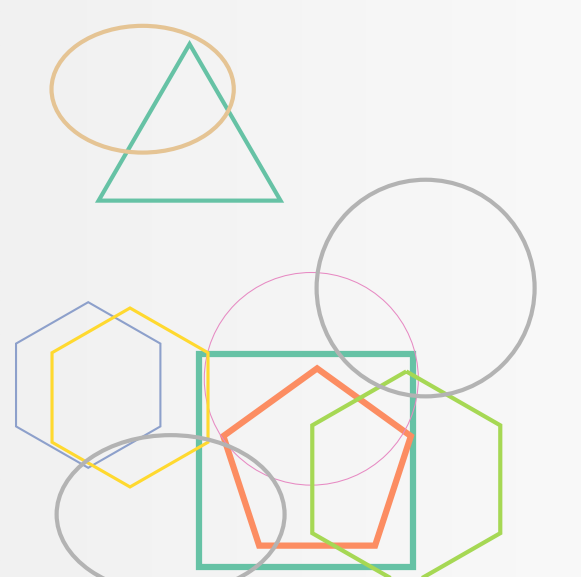[{"shape": "triangle", "thickness": 2, "radius": 0.9, "center": [0.326, 0.742]}, {"shape": "square", "thickness": 3, "radius": 0.92, "center": [0.526, 0.202]}, {"shape": "pentagon", "thickness": 3, "radius": 0.85, "center": [0.546, 0.192]}, {"shape": "hexagon", "thickness": 1, "radius": 0.72, "center": [0.152, 0.332]}, {"shape": "circle", "thickness": 0.5, "radius": 0.92, "center": [0.536, 0.343]}, {"shape": "hexagon", "thickness": 2, "radius": 0.93, "center": [0.699, 0.169]}, {"shape": "hexagon", "thickness": 1.5, "radius": 0.77, "center": [0.224, 0.311]}, {"shape": "oval", "thickness": 2, "radius": 0.78, "center": [0.245, 0.845]}, {"shape": "circle", "thickness": 2, "radius": 0.94, "center": [0.732, 0.5]}, {"shape": "oval", "thickness": 2, "radius": 0.98, "center": [0.294, 0.108]}]